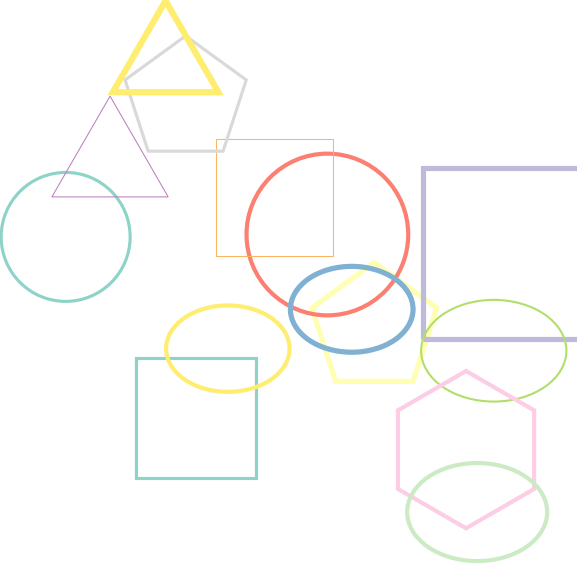[{"shape": "circle", "thickness": 1.5, "radius": 0.56, "center": [0.114, 0.589]}, {"shape": "square", "thickness": 1.5, "radius": 0.52, "center": [0.339, 0.275]}, {"shape": "pentagon", "thickness": 2.5, "radius": 0.57, "center": [0.648, 0.431]}, {"shape": "square", "thickness": 2.5, "radius": 0.74, "center": [0.88, 0.56]}, {"shape": "circle", "thickness": 2, "radius": 0.7, "center": [0.567, 0.593]}, {"shape": "oval", "thickness": 2.5, "radius": 0.53, "center": [0.609, 0.464]}, {"shape": "square", "thickness": 0.5, "radius": 0.51, "center": [0.476, 0.657]}, {"shape": "oval", "thickness": 1, "radius": 0.63, "center": [0.855, 0.392]}, {"shape": "hexagon", "thickness": 2, "radius": 0.68, "center": [0.807, 0.221]}, {"shape": "pentagon", "thickness": 1.5, "radius": 0.55, "center": [0.321, 0.827]}, {"shape": "triangle", "thickness": 0.5, "radius": 0.58, "center": [0.191, 0.716]}, {"shape": "oval", "thickness": 2, "radius": 0.61, "center": [0.826, 0.112]}, {"shape": "oval", "thickness": 2, "radius": 0.53, "center": [0.395, 0.395]}, {"shape": "triangle", "thickness": 3, "radius": 0.53, "center": [0.287, 0.892]}]